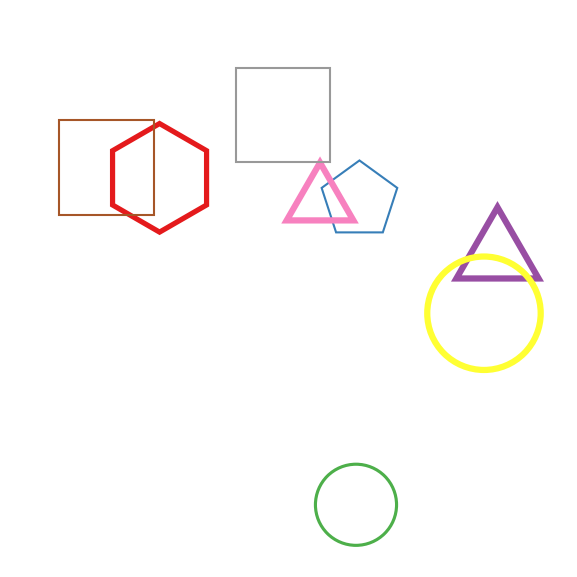[{"shape": "hexagon", "thickness": 2.5, "radius": 0.47, "center": [0.276, 0.691]}, {"shape": "pentagon", "thickness": 1, "radius": 0.34, "center": [0.622, 0.652]}, {"shape": "circle", "thickness": 1.5, "radius": 0.35, "center": [0.616, 0.125]}, {"shape": "triangle", "thickness": 3, "radius": 0.41, "center": [0.861, 0.558]}, {"shape": "circle", "thickness": 3, "radius": 0.49, "center": [0.838, 0.457]}, {"shape": "square", "thickness": 1, "radius": 0.41, "center": [0.184, 0.709]}, {"shape": "triangle", "thickness": 3, "radius": 0.33, "center": [0.554, 0.651]}, {"shape": "square", "thickness": 1, "radius": 0.41, "center": [0.491, 0.8]}]